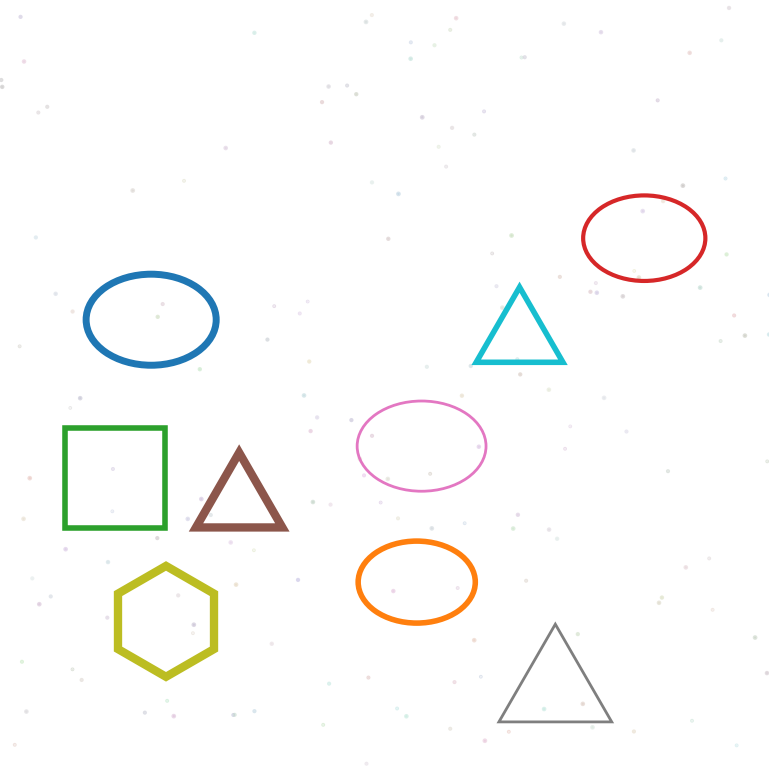[{"shape": "oval", "thickness": 2.5, "radius": 0.42, "center": [0.196, 0.585]}, {"shape": "oval", "thickness": 2, "radius": 0.38, "center": [0.541, 0.244]}, {"shape": "square", "thickness": 2, "radius": 0.32, "center": [0.15, 0.379]}, {"shape": "oval", "thickness": 1.5, "radius": 0.4, "center": [0.837, 0.691]}, {"shape": "triangle", "thickness": 3, "radius": 0.32, "center": [0.311, 0.347]}, {"shape": "oval", "thickness": 1, "radius": 0.42, "center": [0.548, 0.421]}, {"shape": "triangle", "thickness": 1, "radius": 0.42, "center": [0.721, 0.105]}, {"shape": "hexagon", "thickness": 3, "radius": 0.36, "center": [0.216, 0.193]}, {"shape": "triangle", "thickness": 2, "radius": 0.33, "center": [0.675, 0.562]}]